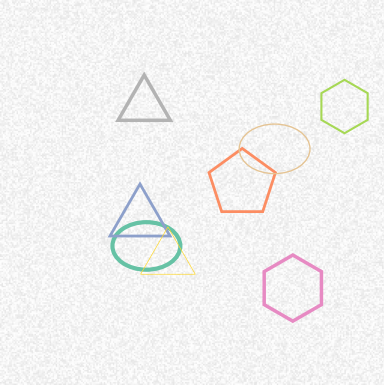[{"shape": "oval", "thickness": 3, "radius": 0.44, "center": [0.38, 0.361]}, {"shape": "pentagon", "thickness": 2, "radius": 0.45, "center": [0.629, 0.524]}, {"shape": "triangle", "thickness": 2, "radius": 0.45, "center": [0.364, 0.432]}, {"shape": "hexagon", "thickness": 2.5, "radius": 0.43, "center": [0.761, 0.252]}, {"shape": "hexagon", "thickness": 1.5, "radius": 0.35, "center": [0.895, 0.723]}, {"shape": "triangle", "thickness": 0.5, "radius": 0.41, "center": [0.436, 0.329]}, {"shape": "oval", "thickness": 1, "radius": 0.46, "center": [0.713, 0.613]}, {"shape": "triangle", "thickness": 2.5, "radius": 0.39, "center": [0.375, 0.727]}]